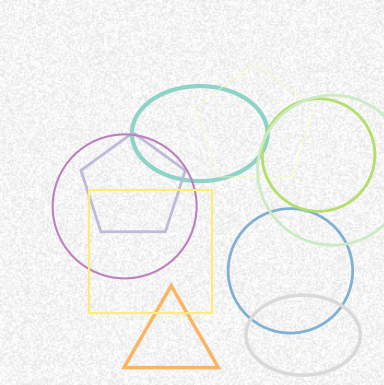[{"shape": "oval", "thickness": 3, "radius": 0.88, "center": [0.519, 0.653]}, {"shape": "pentagon", "thickness": 0.5, "radius": 0.82, "center": [0.662, 0.672]}, {"shape": "pentagon", "thickness": 2, "radius": 0.71, "center": [0.346, 0.513]}, {"shape": "circle", "thickness": 2, "radius": 0.81, "center": [0.754, 0.297]}, {"shape": "triangle", "thickness": 2.5, "radius": 0.71, "center": [0.445, 0.116]}, {"shape": "circle", "thickness": 2, "radius": 0.73, "center": [0.827, 0.597]}, {"shape": "oval", "thickness": 2.5, "radius": 0.74, "center": [0.787, 0.129]}, {"shape": "circle", "thickness": 1.5, "radius": 0.94, "center": [0.324, 0.464]}, {"shape": "circle", "thickness": 2, "radius": 0.97, "center": [0.864, 0.558]}, {"shape": "square", "thickness": 1.5, "radius": 0.8, "center": [0.39, 0.348]}]